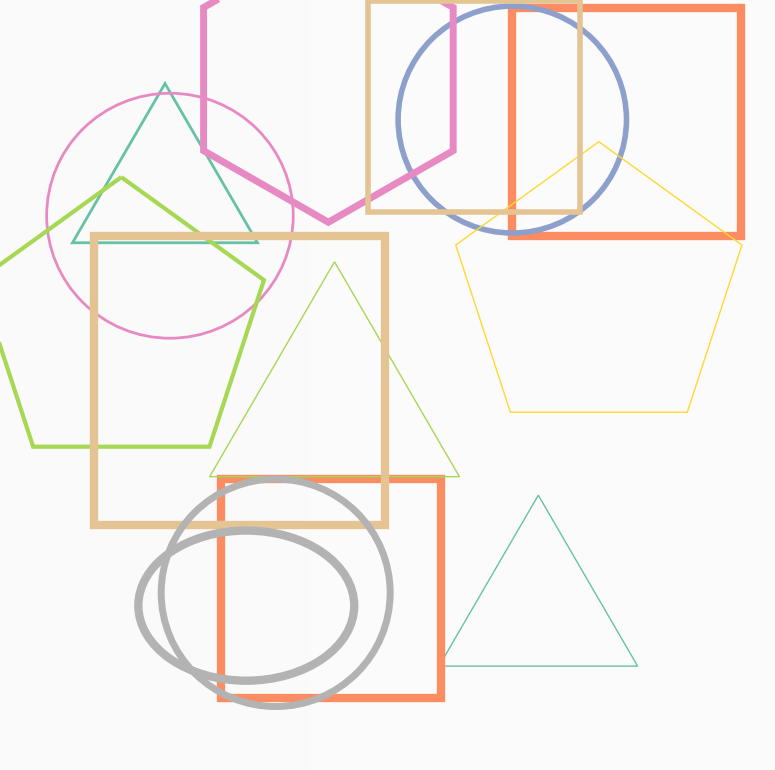[{"shape": "triangle", "thickness": 0.5, "radius": 0.74, "center": [0.695, 0.209]}, {"shape": "triangle", "thickness": 1, "radius": 0.69, "center": [0.213, 0.754]}, {"shape": "square", "thickness": 3, "radius": 0.71, "center": [0.427, 0.235]}, {"shape": "square", "thickness": 3, "radius": 0.74, "center": [0.808, 0.842]}, {"shape": "circle", "thickness": 2, "radius": 0.74, "center": [0.661, 0.845]}, {"shape": "circle", "thickness": 1, "radius": 0.8, "center": [0.219, 0.72]}, {"shape": "hexagon", "thickness": 2.5, "radius": 0.93, "center": [0.424, 0.897]}, {"shape": "pentagon", "thickness": 1.5, "radius": 0.97, "center": [0.157, 0.576]}, {"shape": "triangle", "thickness": 0.5, "radius": 0.93, "center": [0.432, 0.474]}, {"shape": "pentagon", "thickness": 0.5, "radius": 0.97, "center": [0.773, 0.622]}, {"shape": "square", "thickness": 3, "radius": 0.94, "center": [0.309, 0.506]}, {"shape": "square", "thickness": 2, "radius": 0.69, "center": [0.612, 0.861]}, {"shape": "circle", "thickness": 2.5, "radius": 0.74, "center": [0.356, 0.23]}, {"shape": "oval", "thickness": 3, "radius": 0.7, "center": [0.318, 0.213]}]